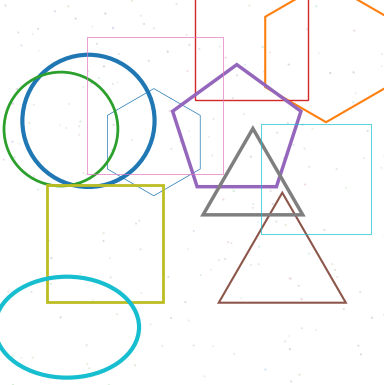[{"shape": "hexagon", "thickness": 0.5, "radius": 0.7, "center": [0.4, 0.631]}, {"shape": "circle", "thickness": 3, "radius": 0.86, "center": [0.23, 0.686]}, {"shape": "hexagon", "thickness": 1.5, "radius": 0.91, "center": [0.847, 0.865]}, {"shape": "circle", "thickness": 2, "radius": 0.74, "center": [0.158, 0.665]}, {"shape": "square", "thickness": 1, "radius": 0.73, "center": [0.654, 0.886]}, {"shape": "pentagon", "thickness": 2.5, "radius": 0.88, "center": [0.615, 0.657]}, {"shape": "triangle", "thickness": 1.5, "radius": 0.95, "center": [0.733, 0.309]}, {"shape": "square", "thickness": 0.5, "radius": 0.88, "center": [0.402, 0.726]}, {"shape": "triangle", "thickness": 2.5, "radius": 0.75, "center": [0.657, 0.517]}, {"shape": "square", "thickness": 2, "radius": 0.76, "center": [0.273, 0.368]}, {"shape": "square", "thickness": 0.5, "radius": 0.71, "center": [0.821, 0.535]}, {"shape": "oval", "thickness": 3, "radius": 0.94, "center": [0.174, 0.15]}]